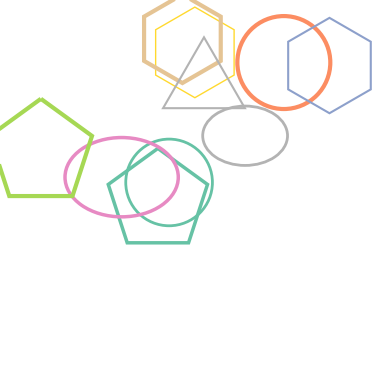[{"shape": "pentagon", "thickness": 2.5, "radius": 0.68, "center": [0.41, 0.479]}, {"shape": "circle", "thickness": 2, "radius": 0.56, "center": [0.439, 0.526]}, {"shape": "circle", "thickness": 3, "radius": 0.6, "center": [0.737, 0.838]}, {"shape": "hexagon", "thickness": 1.5, "radius": 0.62, "center": [0.856, 0.83]}, {"shape": "oval", "thickness": 2.5, "radius": 0.74, "center": [0.316, 0.54]}, {"shape": "pentagon", "thickness": 3, "radius": 0.7, "center": [0.106, 0.604]}, {"shape": "hexagon", "thickness": 1, "radius": 0.59, "center": [0.506, 0.864]}, {"shape": "hexagon", "thickness": 3, "radius": 0.57, "center": [0.474, 0.899]}, {"shape": "oval", "thickness": 2, "radius": 0.55, "center": [0.637, 0.647]}, {"shape": "triangle", "thickness": 1.5, "radius": 0.61, "center": [0.53, 0.78]}]